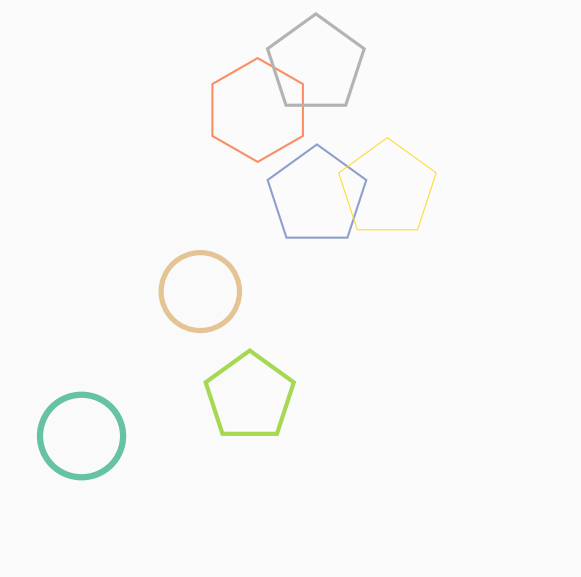[{"shape": "circle", "thickness": 3, "radius": 0.36, "center": [0.14, 0.244]}, {"shape": "hexagon", "thickness": 1, "radius": 0.45, "center": [0.443, 0.809]}, {"shape": "pentagon", "thickness": 1, "radius": 0.45, "center": [0.545, 0.66]}, {"shape": "pentagon", "thickness": 2, "radius": 0.4, "center": [0.43, 0.312]}, {"shape": "pentagon", "thickness": 0.5, "radius": 0.44, "center": [0.667, 0.673]}, {"shape": "circle", "thickness": 2.5, "radius": 0.34, "center": [0.345, 0.494]}, {"shape": "pentagon", "thickness": 1.5, "radius": 0.44, "center": [0.543, 0.888]}]